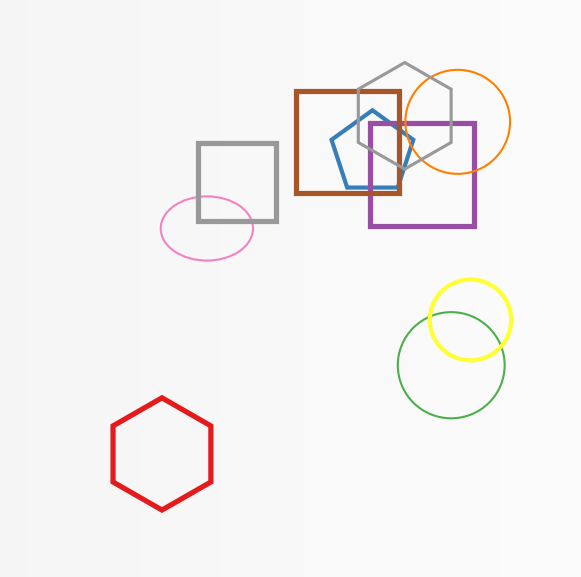[{"shape": "hexagon", "thickness": 2.5, "radius": 0.49, "center": [0.279, 0.213]}, {"shape": "pentagon", "thickness": 2, "radius": 0.37, "center": [0.641, 0.734]}, {"shape": "circle", "thickness": 1, "radius": 0.46, "center": [0.776, 0.367]}, {"shape": "square", "thickness": 2.5, "radius": 0.45, "center": [0.726, 0.697]}, {"shape": "circle", "thickness": 1, "radius": 0.45, "center": [0.787, 0.788]}, {"shape": "circle", "thickness": 2, "radius": 0.35, "center": [0.809, 0.445]}, {"shape": "square", "thickness": 2.5, "radius": 0.44, "center": [0.598, 0.753]}, {"shape": "oval", "thickness": 1, "radius": 0.4, "center": [0.356, 0.604]}, {"shape": "square", "thickness": 2.5, "radius": 0.34, "center": [0.408, 0.684]}, {"shape": "hexagon", "thickness": 1.5, "radius": 0.46, "center": [0.696, 0.799]}]